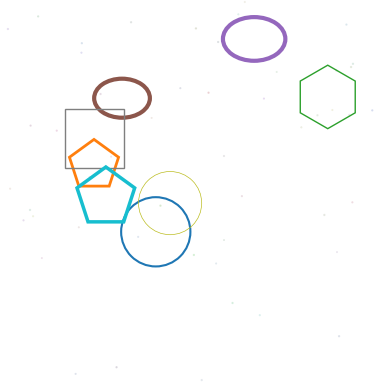[{"shape": "circle", "thickness": 1.5, "radius": 0.45, "center": [0.405, 0.398]}, {"shape": "pentagon", "thickness": 2, "radius": 0.34, "center": [0.244, 0.571]}, {"shape": "hexagon", "thickness": 1, "radius": 0.41, "center": [0.851, 0.748]}, {"shape": "oval", "thickness": 3, "radius": 0.41, "center": [0.66, 0.899]}, {"shape": "oval", "thickness": 3, "radius": 0.36, "center": [0.317, 0.745]}, {"shape": "square", "thickness": 1, "radius": 0.39, "center": [0.246, 0.64]}, {"shape": "circle", "thickness": 0.5, "radius": 0.41, "center": [0.442, 0.472]}, {"shape": "pentagon", "thickness": 2.5, "radius": 0.39, "center": [0.275, 0.487]}]